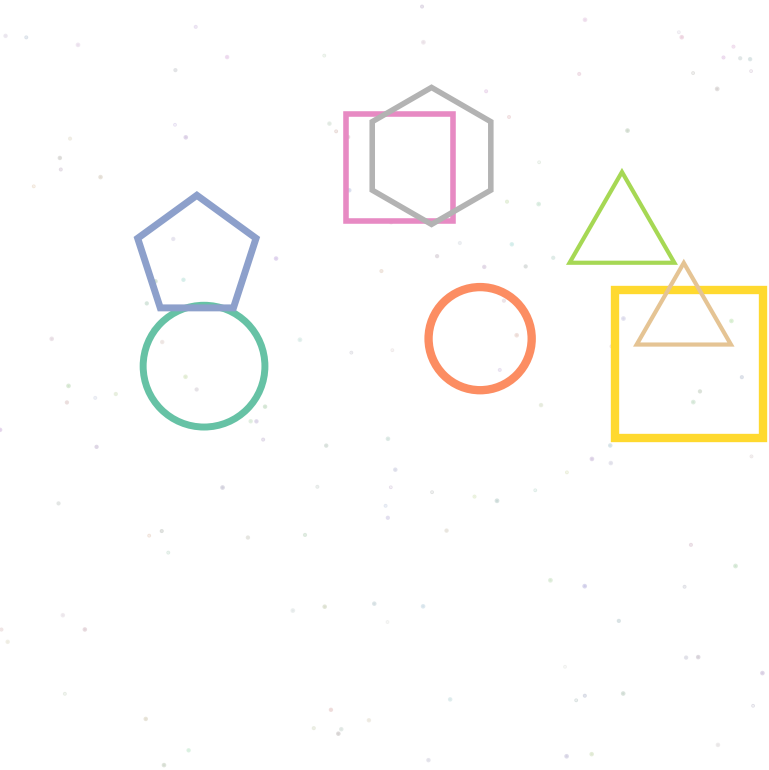[{"shape": "circle", "thickness": 2.5, "radius": 0.4, "center": [0.265, 0.524]}, {"shape": "circle", "thickness": 3, "radius": 0.33, "center": [0.624, 0.56]}, {"shape": "pentagon", "thickness": 2.5, "radius": 0.4, "center": [0.256, 0.666]}, {"shape": "square", "thickness": 2, "radius": 0.35, "center": [0.519, 0.783]}, {"shape": "triangle", "thickness": 1.5, "radius": 0.39, "center": [0.808, 0.698]}, {"shape": "square", "thickness": 3, "radius": 0.48, "center": [0.895, 0.527]}, {"shape": "triangle", "thickness": 1.5, "radius": 0.35, "center": [0.888, 0.588]}, {"shape": "hexagon", "thickness": 2, "radius": 0.44, "center": [0.56, 0.798]}]